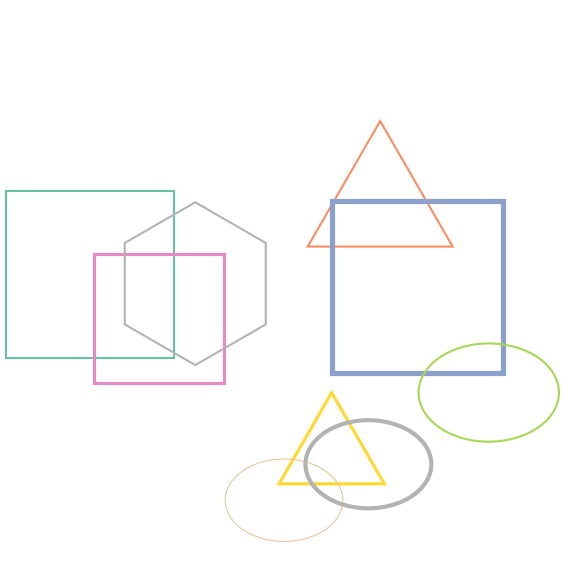[{"shape": "square", "thickness": 1, "radius": 0.73, "center": [0.156, 0.524]}, {"shape": "triangle", "thickness": 1, "radius": 0.72, "center": [0.658, 0.645]}, {"shape": "square", "thickness": 2.5, "radius": 0.74, "center": [0.723, 0.502]}, {"shape": "square", "thickness": 1.5, "radius": 0.56, "center": [0.276, 0.448]}, {"shape": "oval", "thickness": 1, "radius": 0.61, "center": [0.846, 0.319]}, {"shape": "triangle", "thickness": 1.5, "radius": 0.53, "center": [0.574, 0.214]}, {"shape": "oval", "thickness": 0.5, "radius": 0.51, "center": [0.492, 0.133]}, {"shape": "oval", "thickness": 2, "radius": 0.54, "center": [0.638, 0.195]}, {"shape": "hexagon", "thickness": 1, "radius": 0.7, "center": [0.338, 0.508]}]